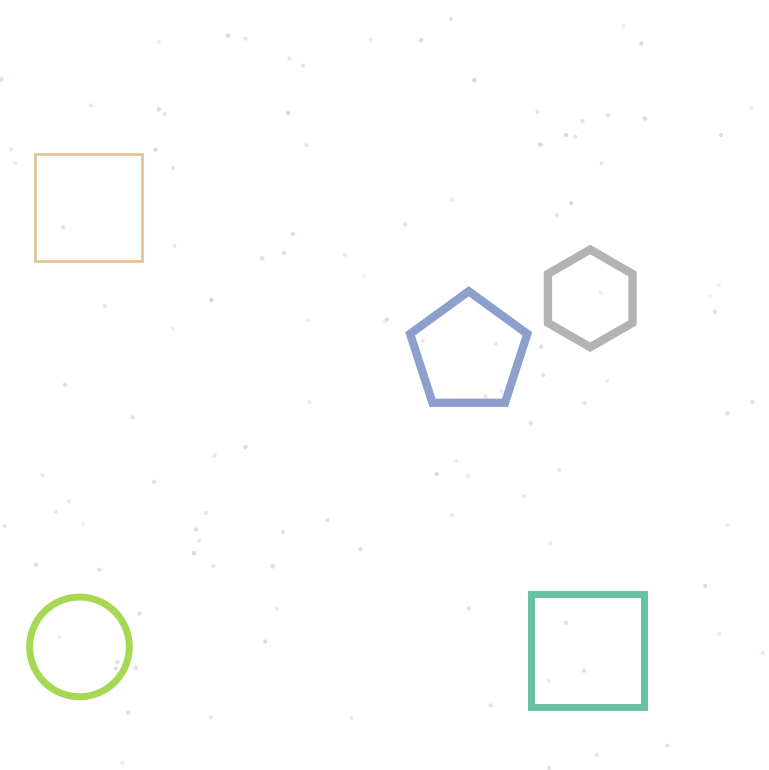[{"shape": "square", "thickness": 2.5, "radius": 0.37, "center": [0.763, 0.156]}, {"shape": "pentagon", "thickness": 3, "radius": 0.4, "center": [0.609, 0.542]}, {"shape": "circle", "thickness": 2.5, "radius": 0.32, "center": [0.103, 0.16]}, {"shape": "square", "thickness": 1, "radius": 0.35, "center": [0.115, 0.73]}, {"shape": "hexagon", "thickness": 3, "radius": 0.32, "center": [0.767, 0.612]}]